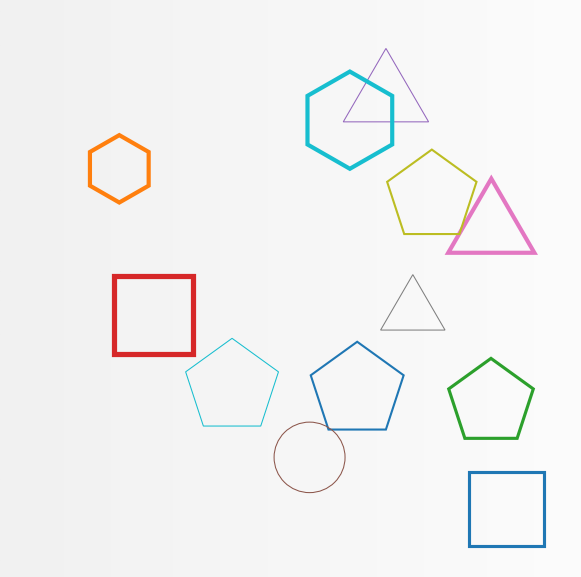[{"shape": "pentagon", "thickness": 1, "radius": 0.42, "center": [0.615, 0.323]}, {"shape": "square", "thickness": 1.5, "radius": 0.32, "center": [0.872, 0.118]}, {"shape": "hexagon", "thickness": 2, "radius": 0.29, "center": [0.205, 0.707]}, {"shape": "pentagon", "thickness": 1.5, "radius": 0.38, "center": [0.845, 0.302]}, {"shape": "square", "thickness": 2.5, "radius": 0.34, "center": [0.265, 0.454]}, {"shape": "triangle", "thickness": 0.5, "radius": 0.42, "center": [0.664, 0.831]}, {"shape": "circle", "thickness": 0.5, "radius": 0.31, "center": [0.533, 0.207]}, {"shape": "triangle", "thickness": 2, "radius": 0.43, "center": [0.845, 0.604]}, {"shape": "triangle", "thickness": 0.5, "radius": 0.32, "center": [0.71, 0.46]}, {"shape": "pentagon", "thickness": 1, "radius": 0.4, "center": [0.743, 0.659]}, {"shape": "hexagon", "thickness": 2, "radius": 0.42, "center": [0.602, 0.791]}, {"shape": "pentagon", "thickness": 0.5, "radius": 0.42, "center": [0.399, 0.329]}]